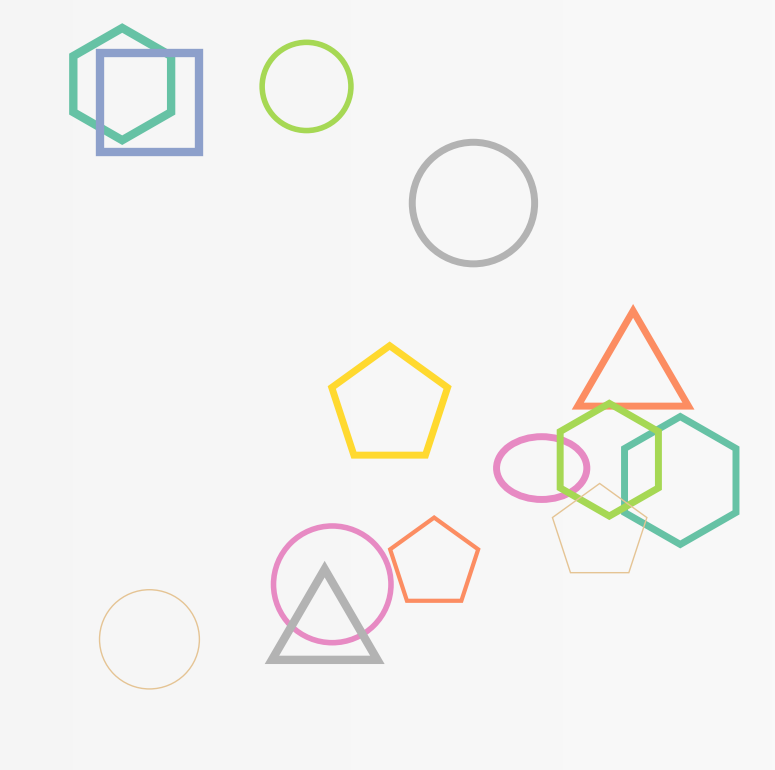[{"shape": "hexagon", "thickness": 2.5, "radius": 0.42, "center": [0.878, 0.376]}, {"shape": "hexagon", "thickness": 3, "radius": 0.36, "center": [0.158, 0.891]}, {"shape": "pentagon", "thickness": 1.5, "radius": 0.3, "center": [0.56, 0.268]}, {"shape": "triangle", "thickness": 2.5, "radius": 0.41, "center": [0.817, 0.514]}, {"shape": "square", "thickness": 3, "radius": 0.32, "center": [0.193, 0.867]}, {"shape": "oval", "thickness": 2.5, "radius": 0.29, "center": [0.699, 0.392]}, {"shape": "circle", "thickness": 2, "radius": 0.38, "center": [0.429, 0.241]}, {"shape": "circle", "thickness": 2, "radius": 0.29, "center": [0.396, 0.888]}, {"shape": "hexagon", "thickness": 2.5, "radius": 0.37, "center": [0.786, 0.403]}, {"shape": "pentagon", "thickness": 2.5, "radius": 0.39, "center": [0.503, 0.472]}, {"shape": "circle", "thickness": 0.5, "radius": 0.32, "center": [0.193, 0.17]}, {"shape": "pentagon", "thickness": 0.5, "radius": 0.32, "center": [0.774, 0.308]}, {"shape": "circle", "thickness": 2.5, "radius": 0.39, "center": [0.611, 0.736]}, {"shape": "triangle", "thickness": 3, "radius": 0.39, "center": [0.419, 0.182]}]